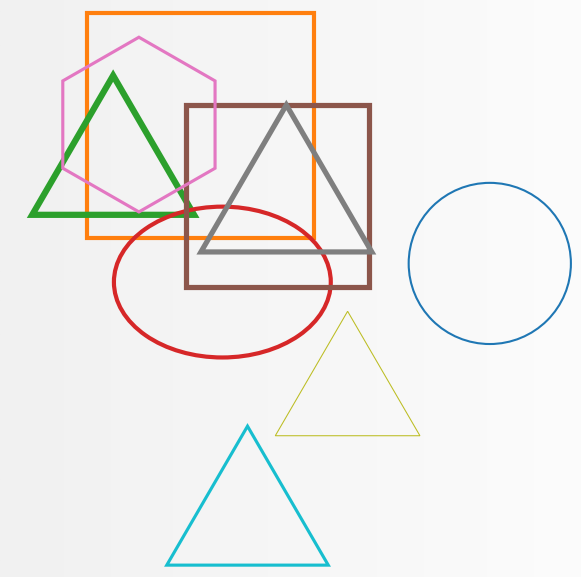[{"shape": "circle", "thickness": 1, "radius": 0.7, "center": [0.843, 0.543]}, {"shape": "square", "thickness": 2, "radius": 0.98, "center": [0.345, 0.782]}, {"shape": "triangle", "thickness": 3, "radius": 0.8, "center": [0.195, 0.708]}, {"shape": "oval", "thickness": 2, "radius": 0.93, "center": [0.383, 0.511]}, {"shape": "square", "thickness": 2.5, "radius": 0.79, "center": [0.477, 0.66]}, {"shape": "hexagon", "thickness": 1.5, "radius": 0.76, "center": [0.239, 0.783]}, {"shape": "triangle", "thickness": 2.5, "radius": 0.85, "center": [0.493, 0.648]}, {"shape": "triangle", "thickness": 0.5, "radius": 0.72, "center": [0.598, 0.316]}, {"shape": "triangle", "thickness": 1.5, "radius": 0.8, "center": [0.426, 0.101]}]